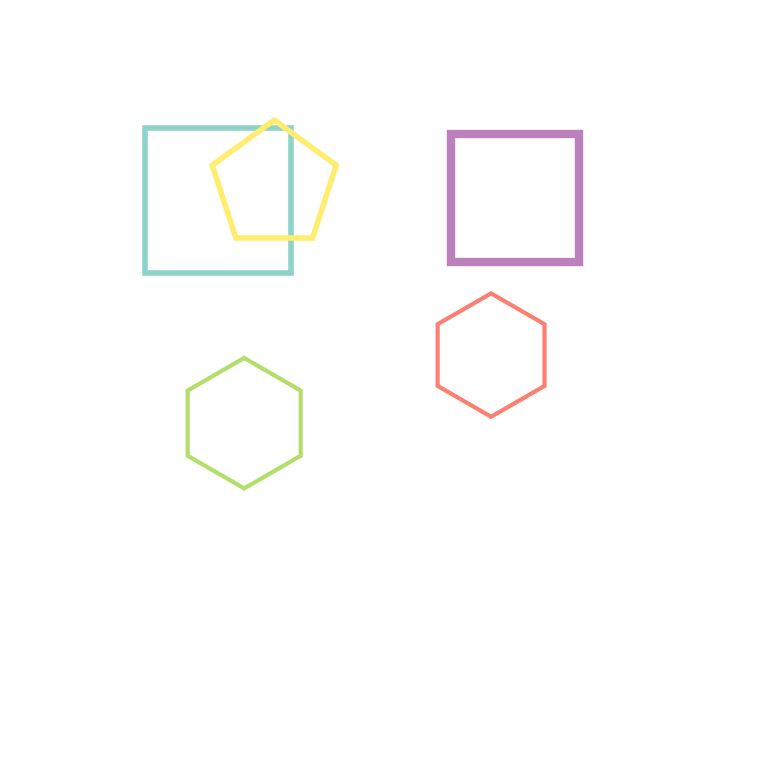[{"shape": "square", "thickness": 2, "radius": 0.47, "center": [0.283, 0.74]}, {"shape": "hexagon", "thickness": 1.5, "radius": 0.4, "center": [0.638, 0.539]}, {"shape": "hexagon", "thickness": 1.5, "radius": 0.42, "center": [0.317, 0.45]}, {"shape": "square", "thickness": 3, "radius": 0.41, "center": [0.669, 0.743]}, {"shape": "pentagon", "thickness": 2, "radius": 0.42, "center": [0.356, 0.759]}]